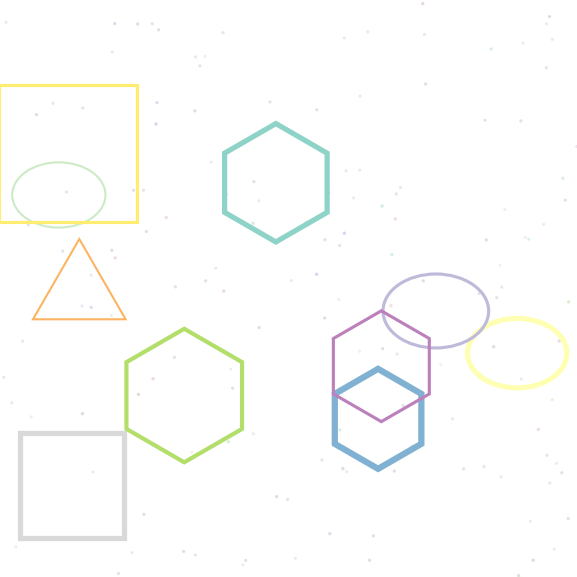[{"shape": "hexagon", "thickness": 2.5, "radius": 0.51, "center": [0.478, 0.683]}, {"shape": "oval", "thickness": 2.5, "radius": 0.43, "center": [0.896, 0.388]}, {"shape": "oval", "thickness": 1.5, "radius": 0.46, "center": [0.755, 0.461]}, {"shape": "hexagon", "thickness": 3, "radius": 0.43, "center": [0.655, 0.274]}, {"shape": "triangle", "thickness": 1, "radius": 0.46, "center": [0.137, 0.493]}, {"shape": "hexagon", "thickness": 2, "radius": 0.58, "center": [0.319, 0.314]}, {"shape": "square", "thickness": 2.5, "radius": 0.45, "center": [0.124, 0.159]}, {"shape": "hexagon", "thickness": 1.5, "radius": 0.48, "center": [0.66, 0.365]}, {"shape": "oval", "thickness": 1, "radius": 0.4, "center": [0.102, 0.662]}, {"shape": "square", "thickness": 1.5, "radius": 0.59, "center": [0.118, 0.733]}]